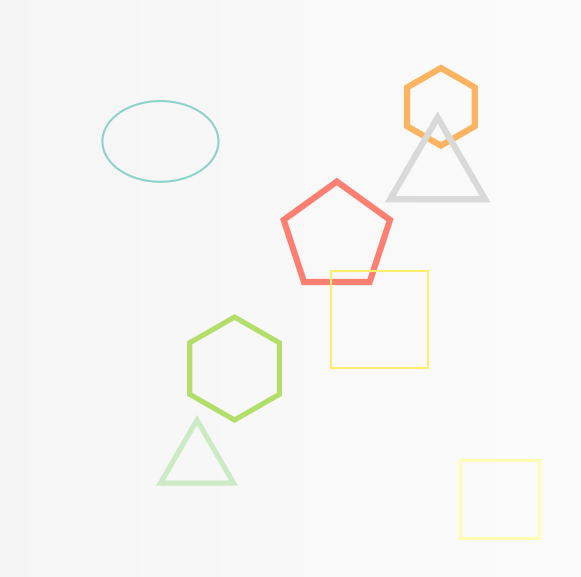[{"shape": "oval", "thickness": 1, "radius": 0.5, "center": [0.276, 0.754]}, {"shape": "square", "thickness": 1.5, "radius": 0.34, "center": [0.859, 0.135]}, {"shape": "pentagon", "thickness": 3, "radius": 0.48, "center": [0.579, 0.589]}, {"shape": "hexagon", "thickness": 3, "radius": 0.34, "center": [0.759, 0.814]}, {"shape": "hexagon", "thickness": 2.5, "radius": 0.45, "center": [0.404, 0.361]}, {"shape": "triangle", "thickness": 3, "radius": 0.47, "center": [0.753, 0.701]}, {"shape": "triangle", "thickness": 2.5, "radius": 0.36, "center": [0.339, 0.199]}, {"shape": "square", "thickness": 1, "radius": 0.42, "center": [0.652, 0.446]}]